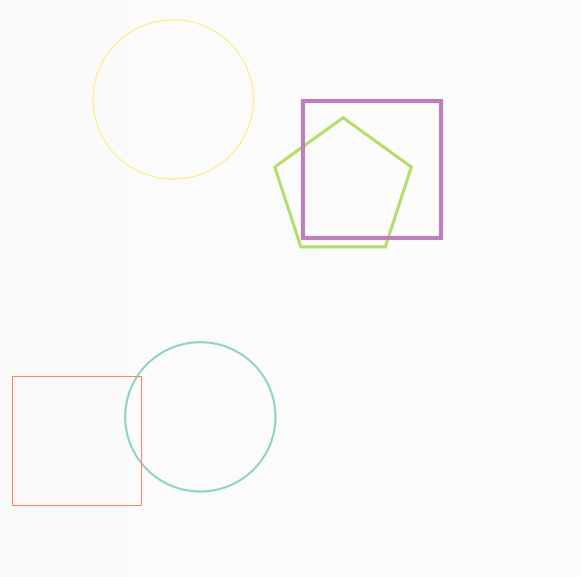[{"shape": "circle", "thickness": 1, "radius": 0.65, "center": [0.345, 0.277]}, {"shape": "square", "thickness": 0.5, "radius": 0.56, "center": [0.131, 0.236]}, {"shape": "pentagon", "thickness": 1.5, "radius": 0.62, "center": [0.59, 0.672]}, {"shape": "square", "thickness": 2, "radius": 0.59, "center": [0.64, 0.705]}, {"shape": "circle", "thickness": 0.5, "radius": 0.69, "center": [0.298, 0.827]}]